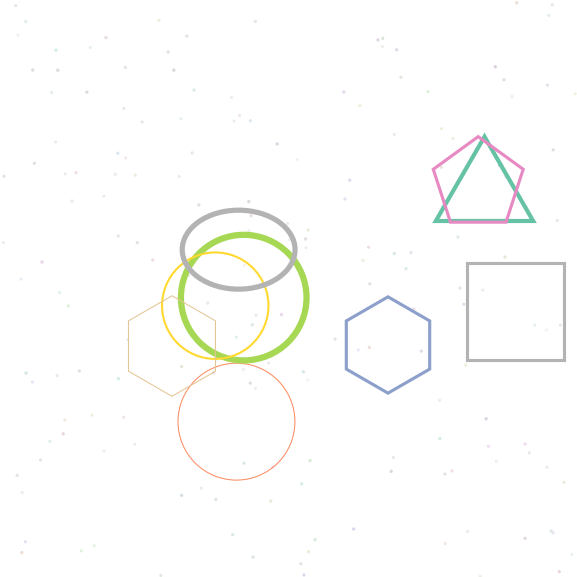[{"shape": "triangle", "thickness": 2, "radius": 0.49, "center": [0.839, 0.665]}, {"shape": "circle", "thickness": 0.5, "radius": 0.51, "center": [0.409, 0.269]}, {"shape": "hexagon", "thickness": 1.5, "radius": 0.42, "center": [0.672, 0.402]}, {"shape": "pentagon", "thickness": 1.5, "radius": 0.41, "center": [0.828, 0.681]}, {"shape": "circle", "thickness": 3, "radius": 0.54, "center": [0.422, 0.484]}, {"shape": "circle", "thickness": 1, "radius": 0.46, "center": [0.373, 0.47]}, {"shape": "hexagon", "thickness": 0.5, "radius": 0.44, "center": [0.298, 0.4]}, {"shape": "oval", "thickness": 2.5, "radius": 0.49, "center": [0.413, 0.567]}, {"shape": "square", "thickness": 1.5, "radius": 0.42, "center": [0.893, 0.459]}]